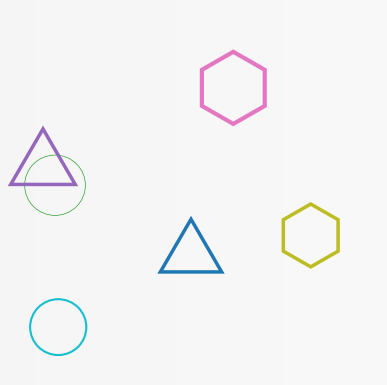[{"shape": "triangle", "thickness": 2.5, "radius": 0.46, "center": [0.493, 0.339]}, {"shape": "circle", "thickness": 0.5, "radius": 0.39, "center": [0.142, 0.519]}, {"shape": "triangle", "thickness": 2.5, "radius": 0.48, "center": [0.111, 0.569]}, {"shape": "hexagon", "thickness": 3, "radius": 0.47, "center": [0.602, 0.772]}, {"shape": "hexagon", "thickness": 2.5, "radius": 0.41, "center": [0.802, 0.388]}, {"shape": "circle", "thickness": 1.5, "radius": 0.36, "center": [0.15, 0.15]}]